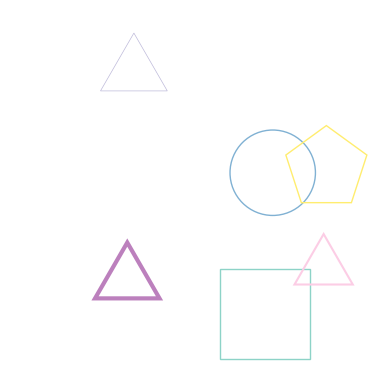[{"shape": "square", "thickness": 1, "radius": 0.58, "center": [0.689, 0.184]}, {"shape": "triangle", "thickness": 0.5, "radius": 0.5, "center": [0.348, 0.814]}, {"shape": "circle", "thickness": 1, "radius": 0.55, "center": [0.708, 0.551]}, {"shape": "triangle", "thickness": 1.5, "radius": 0.44, "center": [0.841, 0.305]}, {"shape": "triangle", "thickness": 3, "radius": 0.48, "center": [0.331, 0.273]}, {"shape": "pentagon", "thickness": 1, "radius": 0.55, "center": [0.848, 0.563]}]